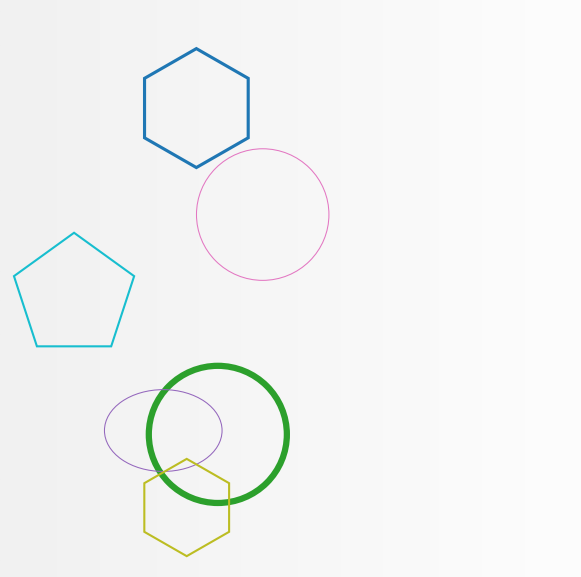[{"shape": "hexagon", "thickness": 1.5, "radius": 0.51, "center": [0.338, 0.812]}, {"shape": "circle", "thickness": 3, "radius": 0.59, "center": [0.375, 0.247]}, {"shape": "oval", "thickness": 0.5, "radius": 0.51, "center": [0.281, 0.254]}, {"shape": "circle", "thickness": 0.5, "radius": 0.57, "center": [0.452, 0.628]}, {"shape": "hexagon", "thickness": 1, "radius": 0.42, "center": [0.321, 0.12]}, {"shape": "pentagon", "thickness": 1, "radius": 0.54, "center": [0.127, 0.487]}]